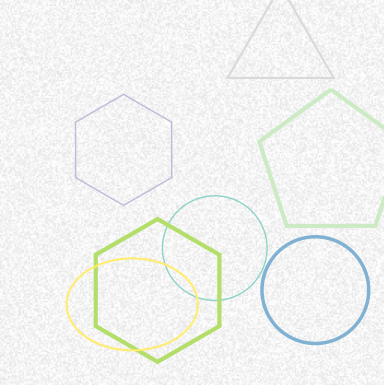[{"shape": "circle", "thickness": 1, "radius": 0.68, "center": [0.558, 0.356]}, {"shape": "hexagon", "thickness": 1, "radius": 0.72, "center": [0.321, 0.611]}, {"shape": "circle", "thickness": 2.5, "radius": 0.69, "center": [0.819, 0.246]}, {"shape": "hexagon", "thickness": 3, "radius": 0.93, "center": [0.409, 0.246]}, {"shape": "triangle", "thickness": 1.5, "radius": 0.8, "center": [0.729, 0.877]}, {"shape": "pentagon", "thickness": 3, "radius": 0.98, "center": [0.86, 0.572]}, {"shape": "oval", "thickness": 1.5, "radius": 0.85, "center": [0.343, 0.209]}]